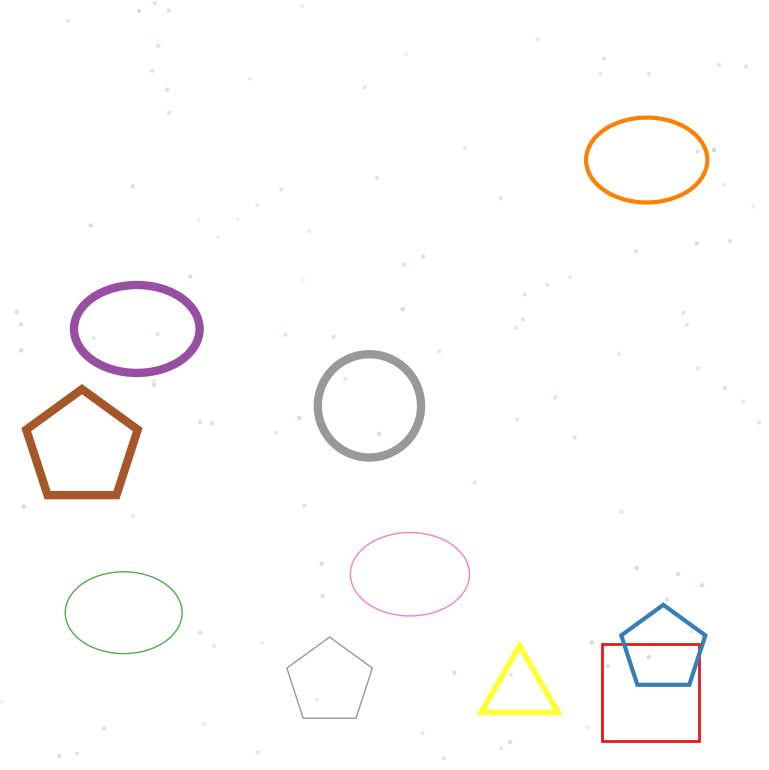[{"shape": "square", "thickness": 1, "radius": 0.31, "center": [0.845, 0.1]}, {"shape": "pentagon", "thickness": 1.5, "radius": 0.29, "center": [0.861, 0.157]}, {"shape": "oval", "thickness": 0.5, "radius": 0.38, "center": [0.161, 0.204]}, {"shape": "oval", "thickness": 3, "radius": 0.41, "center": [0.178, 0.573]}, {"shape": "oval", "thickness": 1.5, "radius": 0.39, "center": [0.84, 0.792]}, {"shape": "triangle", "thickness": 2, "radius": 0.29, "center": [0.675, 0.104]}, {"shape": "pentagon", "thickness": 3, "radius": 0.38, "center": [0.106, 0.419]}, {"shape": "oval", "thickness": 0.5, "radius": 0.39, "center": [0.532, 0.254]}, {"shape": "circle", "thickness": 3, "radius": 0.34, "center": [0.48, 0.473]}, {"shape": "pentagon", "thickness": 0.5, "radius": 0.29, "center": [0.428, 0.114]}]